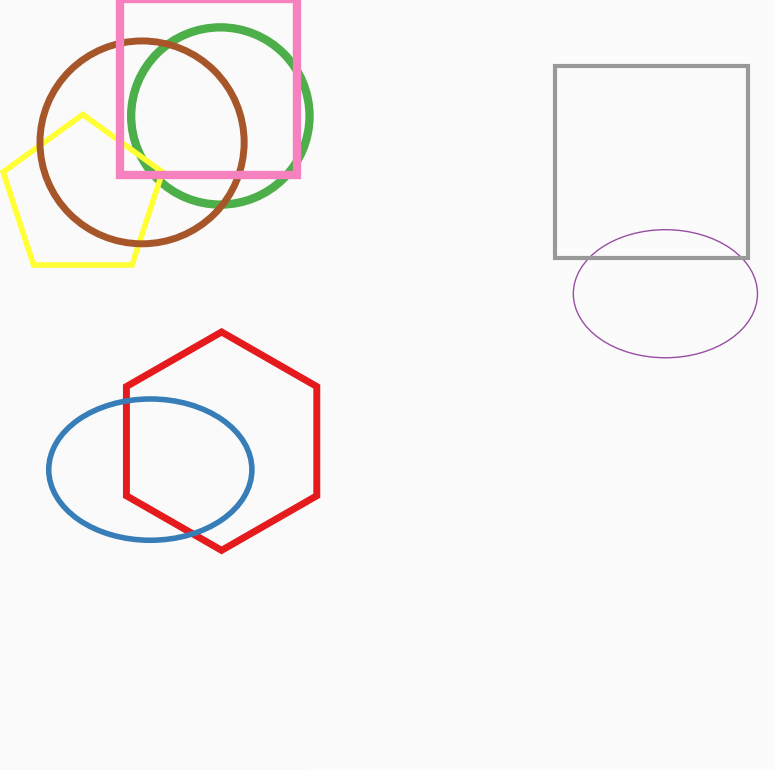[{"shape": "hexagon", "thickness": 2.5, "radius": 0.71, "center": [0.286, 0.427]}, {"shape": "oval", "thickness": 2, "radius": 0.66, "center": [0.194, 0.39]}, {"shape": "circle", "thickness": 3, "radius": 0.58, "center": [0.284, 0.849]}, {"shape": "oval", "thickness": 0.5, "radius": 0.59, "center": [0.859, 0.619]}, {"shape": "pentagon", "thickness": 2, "radius": 0.54, "center": [0.107, 0.743]}, {"shape": "circle", "thickness": 2.5, "radius": 0.66, "center": [0.183, 0.815]}, {"shape": "square", "thickness": 3, "radius": 0.57, "center": [0.269, 0.887]}, {"shape": "square", "thickness": 1.5, "radius": 0.62, "center": [0.841, 0.789]}]